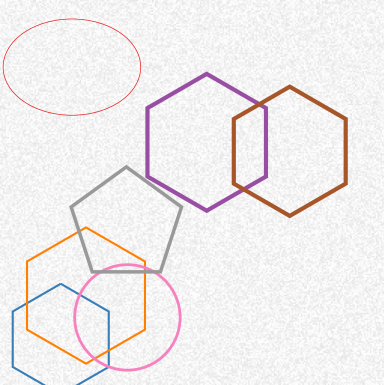[{"shape": "oval", "thickness": 0.5, "radius": 0.89, "center": [0.187, 0.826]}, {"shape": "hexagon", "thickness": 1.5, "radius": 0.72, "center": [0.158, 0.119]}, {"shape": "hexagon", "thickness": 3, "radius": 0.89, "center": [0.537, 0.63]}, {"shape": "hexagon", "thickness": 1.5, "radius": 0.88, "center": [0.223, 0.232]}, {"shape": "hexagon", "thickness": 3, "radius": 0.84, "center": [0.753, 0.607]}, {"shape": "circle", "thickness": 2, "radius": 0.68, "center": [0.331, 0.176]}, {"shape": "pentagon", "thickness": 2.5, "radius": 0.75, "center": [0.328, 0.416]}]